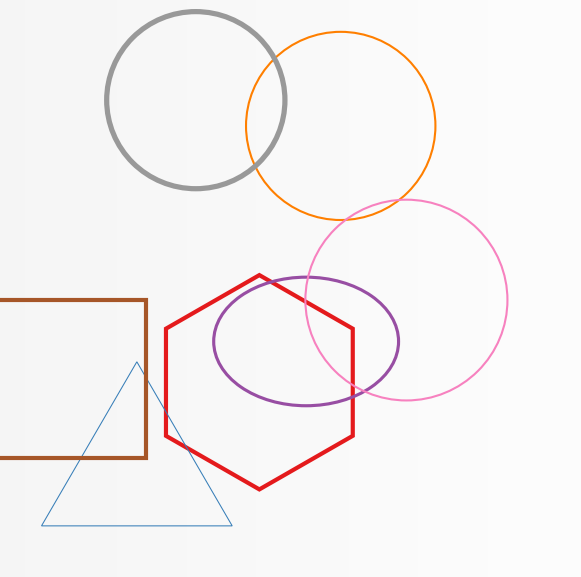[{"shape": "hexagon", "thickness": 2, "radius": 0.93, "center": [0.446, 0.337]}, {"shape": "triangle", "thickness": 0.5, "radius": 0.95, "center": [0.235, 0.183]}, {"shape": "oval", "thickness": 1.5, "radius": 0.8, "center": [0.527, 0.408]}, {"shape": "circle", "thickness": 1, "radius": 0.81, "center": [0.586, 0.781]}, {"shape": "square", "thickness": 2, "radius": 0.68, "center": [0.114, 0.343]}, {"shape": "circle", "thickness": 1, "radius": 0.87, "center": [0.699, 0.48]}, {"shape": "circle", "thickness": 2.5, "radius": 0.77, "center": [0.337, 0.826]}]